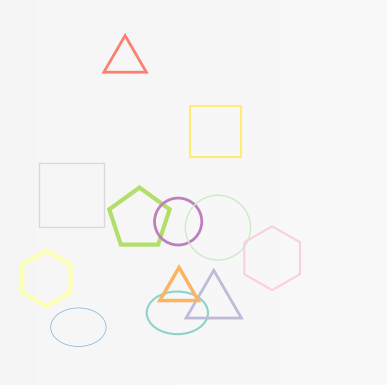[{"shape": "oval", "thickness": 1.5, "radius": 0.4, "center": [0.458, 0.187]}, {"shape": "hexagon", "thickness": 3, "radius": 0.36, "center": [0.12, 0.277]}, {"shape": "triangle", "thickness": 2, "radius": 0.41, "center": [0.552, 0.215]}, {"shape": "triangle", "thickness": 2, "radius": 0.32, "center": [0.323, 0.844]}, {"shape": "oval", "thickness": 0.5, "radius": 0.36, "center": [0.202, 0.15]}, {"shape": "triangle", "thickness": 2.5, "radius": 0.29, "center": [0.462, 0.248]}, {"shape": "pentagon", "thickness": 3, "radius": 0.41, "center": [0.36, 0.431]}, {"shape": "hexagon", "thickness": 1.5, "radius": 0.41, "center": [0.702, 0.329]}, {"shape": "square", "thickness": 1, "radius": 0.42, "center": [0.185, 0.494]}, {"shape": "circle", "thickness": 2, "radius": 0.3, "center": [0.46, 0.425]}, {"shape": "circle", "thickness": 1, "radius": 0.42, "center": [0.562, 0.409]}, {"shape": "square", "thickness": 1.5, "radius": 0.33, "center": [0.556, 0.659]}]